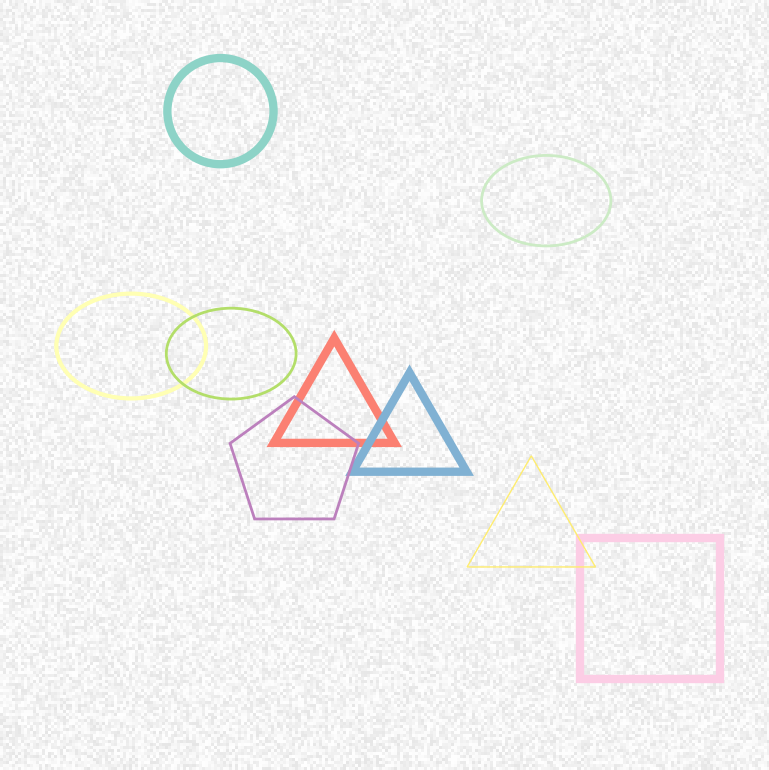[{"shape": "circle", "thickness": 3, "radius": 0.34, "center": [0.286, 0.856]}, {"shape": "oval", "thickness": 1.5, "radius": 0.49, "center": [0.17, 0.551]}, {"shape": "triangle", "thickness": 3, "radius": 0.45, "center": [0.434, 0.47]}, {"shape": "triangle", "thickness": 3, "radius": 0.43, "center": [0.532, 0.43]}, {"shape": "oval", "thickness": 1, "radius": 0.42, "center": [0.3, 0.541]}, {"shape": "square", "thickness": 3, "radius": 0.46, "center": [0.845, 0.21]}, {"shape": "pentagon", "thickness": 1, "radius": 0.44, "center": [0.382, 0.397]}, {"shape": "oval", "thickness": 1, "radius": 0.42, "center": [0.709, 0.739]}, {"shape": "triangle", "thickness": 0.5, "radius": 0.48, "center": [0.69, 0.312]}]